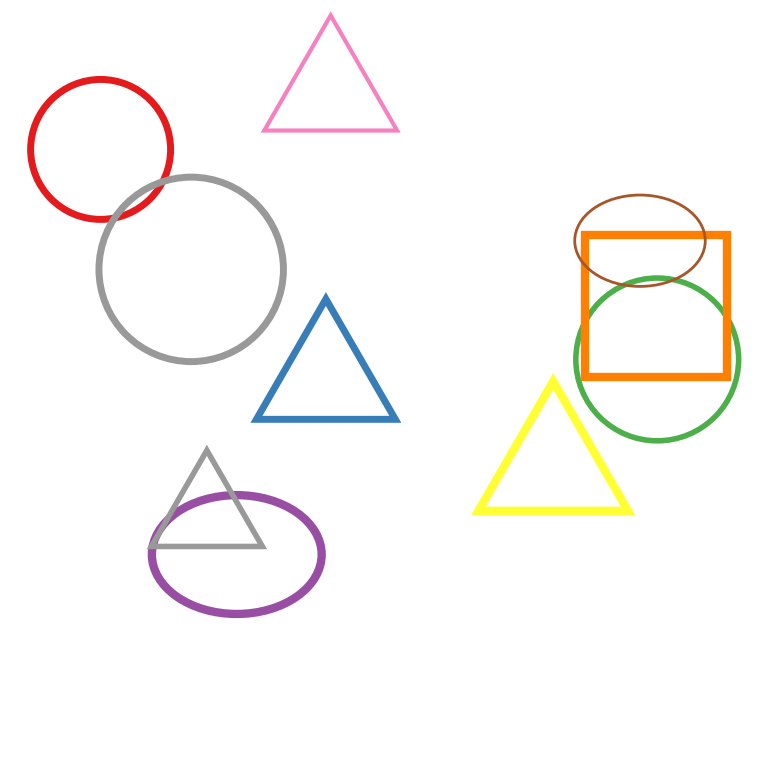[{"shape": "circle", "thickness": 2.5, "radius": 0.45, "center": [0.131, 0.806]}, {"shape": "triangle", "thickness": 2.5, "radius": 0.52, "center": [0.423, 0.508]}, {"shape": "circle", "thickness": 2, "radius": 0.53, "center": [0.854, 0.533]}, {"shape": "oval", "thickness": 3, "radius": 0.55, "center": [0.307, 0.28]}, {"shape": "square", "thickness": 3, "radius": 0.46, "center": [0.852, 0.602]}, {"shape": "triangle", "thickness": 3, "radius": 0.56, "center": [0.718, 0.393]}, {"shape": "oval", "thickness": 1, "radius": 0.42, "center": [0.831, 0.687]}, {"shape": "triangle", "thickness": 1.5, "radius": 0.5, "center": [0.429, 0.88]}, {"shape": "triangle", "thickness": 2, "radius": 0.42, "center": [0.269, 0.332]}, {"shape": "circle", "thickness": 2.5, "radius": 0.6, "center": [0.248, 0.65]}]